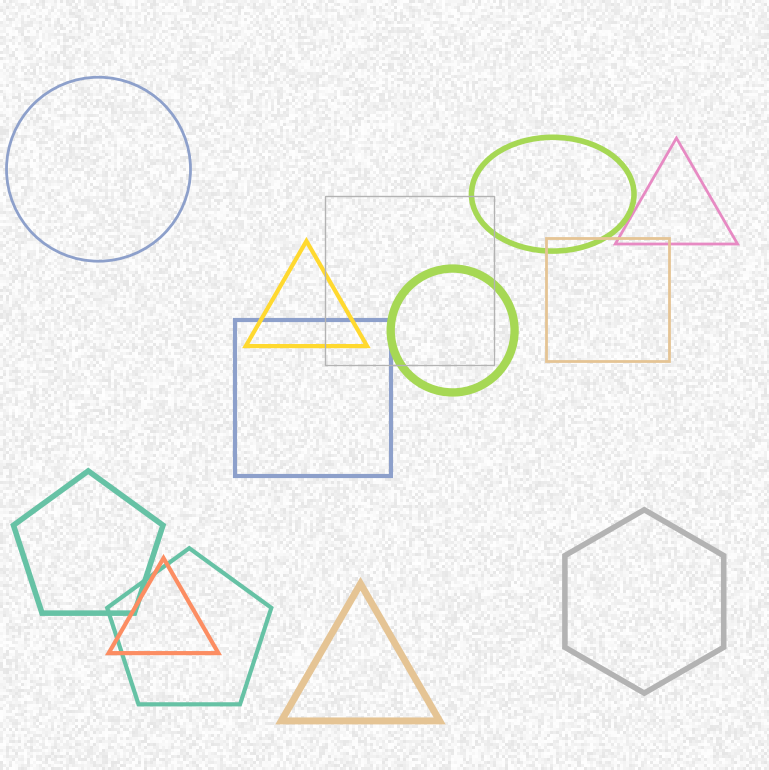[{"shape": "pentagon", "thickness": 1.5, "radius": 0.56, "center": [0.246, 0.176]}, {"shape": "pentagon", "thickness": 2, "radius": 0.51, "center": [0.115, 0.286]}, {"shape": "triangle", "thickness": 1.5, "radius": 0.41, "center": [0.212, 0.193]}, {"shape": "circle", "thickness": 1, "radius": 0.6, "center": [0.128, 0.78]}, {"shape": "square", "thickness": 1.5, "radius": 0.51, "center": [0.406, 0.483]}, {"shape": "triangle", "thickness": 1, "radius": 0.46, "center": [0.878, 0.729]}, {"shape": "oval", "thickness": 2, "radius": 0.53, "center": [0.718, 0.748]}, {"shape": "circle", "thickness": 3, "radius": 0.4, "center": [0.588, 0.571]}, {"shape": "triangle", "thickness": 1.5, "radius": 0.45, "center": [0.398, 0.596]}, {"shape": "triangle", "thickness": 2.5, "radius": 0.59, "center": [0.468, 0.123]}, {"shape": "square", "thickness": 1, "radius": 0.4, "center": [0.789, 0.611]}, {"shape": "hexagon", "thickness": 2, "radius": 0.6, "center": [0.837, 0.219]}, {"shape": "square", "thickness": 0.5, "radius": 0.55, "center": [0.532, 0.636]}]